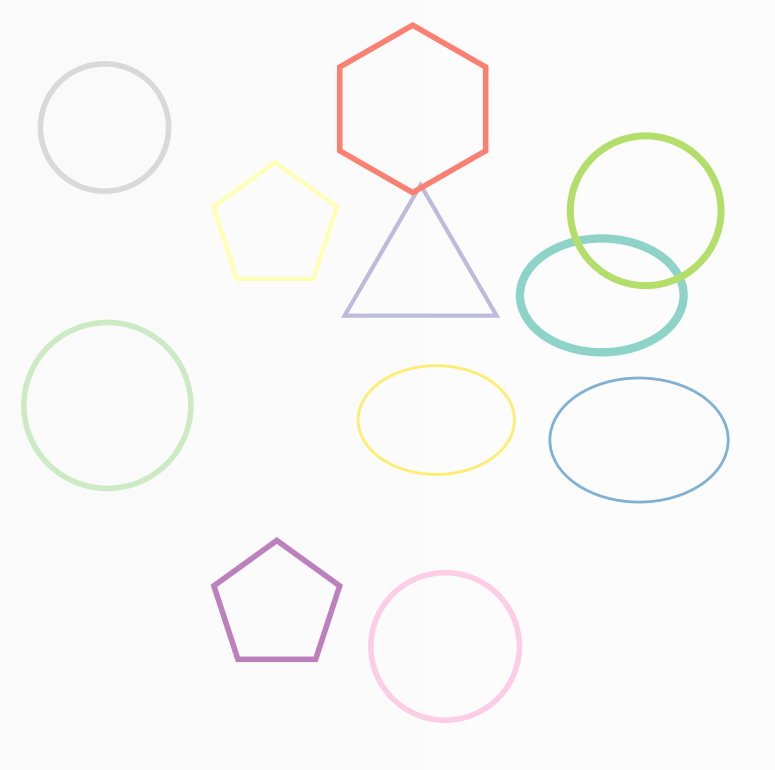[{"shape": "oval", "thickness": 3, "radius": 0.53, "center": [0.776, 0.616]}, {"shape": "pentagon", "thickness": 1.5, "radius": 0.42, "center": [0.355, 0.705]}, {"shape": "triangle", "thickness": 1.5, "radius": 0.57, "center": [0.543, 0.647]}, {"shape": "hexagon", "thickness": 2, "radius": 0.54, "center": [0.533, 0.859]}, {"shape": "oval", "thickness": 1, "radius": 0.58, "center": [0.825, 0.429]}, {"shape": "circle", "thickness": 2.5, "radius": 0.49, "center": [0.833, 0.726]}, {"shape": "circle", "thickness": 2, "radius": 0.48, "center": [0.574, 0.16]}, {"shape": "circle", "thickness": 2, "radius": 0.41, "center": [0.135, 0.834]}, {"shape": "pentagon", "thickness": 2, "radius": 0.43, "center": [0.357, 0.213]}, {"shape": "circle", "thickness": 2, "radius": 0.54, "center": [0.139, 0.473]}, {"shape": "oval", "thickness": 1, "radius": 0.5, "center": [0.563, 0.454]}]